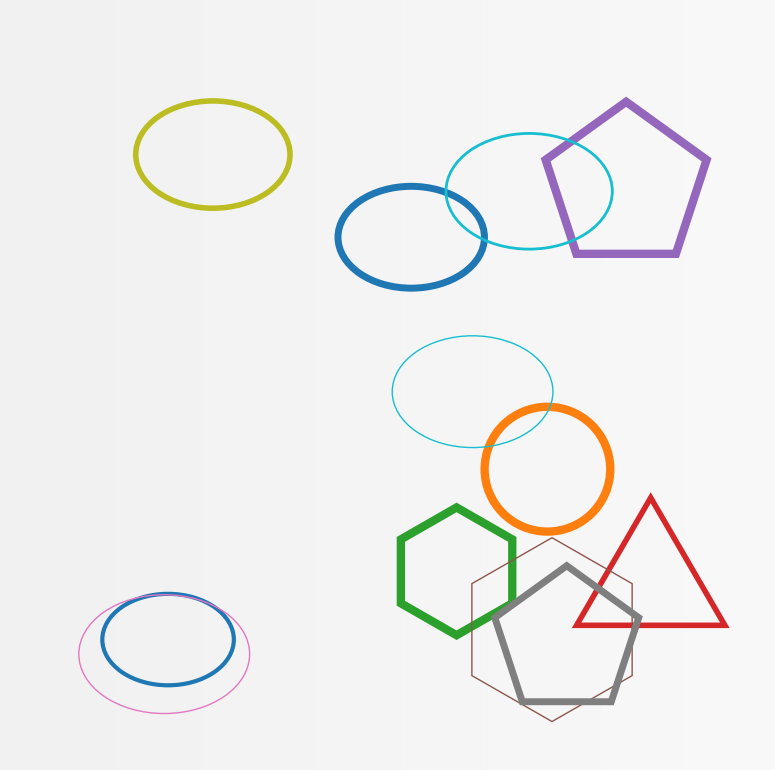[{"shape": "oval", "thickness": 1.5, "radius": 0.42, "center": [0.217, 0.169]}, {"shape": "oval", "thickness": 2.5, "radius": 0.47, "center": [0.531, 0.692]}, {"shape": "circle", "thickness": 3, "radius": 0.41, "center": [0.706, 0.391]}, {"shape": "hexagon", "thickness": 3, "radius": 0.41, "center": [0.589, 0.258]}, {"shape": "triangle", "thickness": 2, "radius": 0.55, "center": [0.84, 0.243]}, {"shape": "pentagon", "thickness": 3, "radius": 0.55, "center": [0.808, 0.759]}, {"shape": "hexagon", "thickness": 0.5, "radius": 0.6, "center": [0.712, 0.182]}, {"shape": "oval", "thickness": 0.5, "radius": 0.55, "center": [0.212, 0.15]}, {"shape": "pentagon", "thickness": 2.5, "radius": 0.49, "center": [0.731, 0.168]}, {"shape": "oval", "thickness": 2, "radius": 0.5, "center": [0.275, 0.799]}, {"shape": "oval", "thickness": 1, "radius": 0.54, "center": [0.683, 0.752]}, {"shape": "oval", "thickness": 0.5, "radius": 0.52, "center": [0.61, 0.491]}]